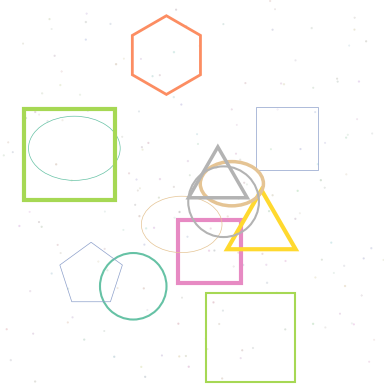[{"shape": "circle", "thickness": 1.5, "radius": 0.43, "center": [0.346, 0.256]}, {"shape": "oval", "thickness": 0.5, "radius": 0.6, "center": [0.193, 0.615]}, {"shape": "hexagon", "thickness": 2, "radius": 0.51, "center": [0.432, 0.857]}, {"shape": "square", "thickness": 0.5, "radius": 0.41, "center": [0.745, 0.64]}, {"shape": "pentagon", "thickness": 0.5, "radius": 0.43, "center": [0.237, 0.285]}, {"shape": "square", "thickness": 3, "radius": 0.41, "center": [0.544, 0.346]}, {"shape": "square", "thickness": 3, "radius": 0.59, "center": [0.181, 0.598]}, {"shape": "square", "thickness": 1.5, "radius": 0.58, "center": [0.651, 0.124]}, {"shape": "triangle", "thickness": 3, "radius": 0.51, "center": [0.679, 0.404]}, {"shape": "oval", "thickness": 2.5, "radius": 0.41, "center": [0.602, 0.523]}, {"shape": "oval", "thickness": 0.5, "radius": 0.52, "center": [0.472, 0.417]}, {"shape": "circle", "thickness": 1.5, "radius": 0.46, "center": [0.581, 0.476]}, {"shape": "triangle", "thickness": 2.5, "radius": 0.44, "center": [0.566, 0.53]}]